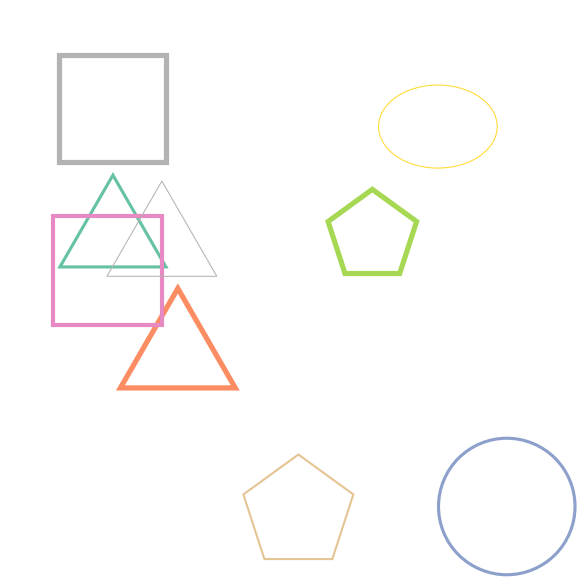[{"shape": "triangle", "thickness": 1.5, "radius": 0.53, "center": [0.196, 0.59]}, {"shape": "triangle", "thickness": 2.5, "radius": 0.57, "center": [0.308, 0.385]}, {"shape": "circle", "thickness": 1.5, "radius": 0.59, "center": [0.878, 0.122]}, {"shape": "square", "thickness": 2, "radius": 0.47, "center": [0.186, 0.531]}, {"shape": "pentagon", "thickness": 2.5, "radius": 0.4, "center": [0.645, 0.591]}, {"shape": "oval", "thickness": 0.5, "radius": 0.51, "center": [0.758, 0.78]}, {"shape": "pentagon", "thickness": 1, "radius": 0.5, "center": [0.517, 0.112]}, {"shape": "square", "thickness": 2.5, "radius": 0.46, "center": [0.195, 0.812]}, {"shape": "triangle", "thickness": 0.5, "radius": 0.55, "center": [0.28, 0.576]}]